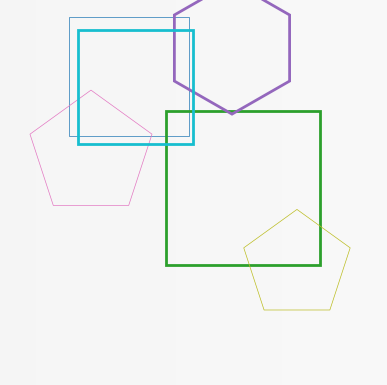[{"shape": "square", "thickness": 0.5, "radius": 0.77, "center": [0.333, 0.802]}, {"shape": "square", "thickness": 2, "radius": 1.0, "center": [0.627, 0.512]}, {"shape": "hexagon", "thickness": 2, "radius": 0.86, "center": [0.599, 0.875]}, {"shape": "pentagon", "thickness": 0.5, "radius": 0.83, "center": [0.235, 0.6]}, {"shape": "pentagon", "thickness": 0.5, "radius": 0.72, "center": [0.766, 0.312]}, {"shape": "square", "thickness": 2, "radius": 0.74, "center": [0.349, 0.775]}]